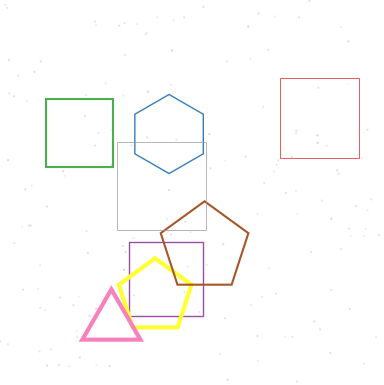[{"shape": "square", "thickness": 0.5, "radius": 0.52, "center": [0.83, 0.693]}, {"shape": "hexagon", "thickness": 1, "radius": 0.51, "center": [0.439, 0.652]}, {"shape": "square", "thickness": 1.5, "radius": 0.44, "center": [0.206, 0.655]}, {"shape": "square", "thickness": 1, "radius": 0.48, "center": [0.43, 0.275]}, {"shape": "pentagon", "thickness": 3, "radius": 0.5, "center": [0.403, 0.23]}, {"shape": "pentagon", "thickness": 1.5, "radius": 0.6, "center": [0.531, 0.357]}, {"shape": "triangle", "thickness": 3, "radius": 0.44, "center": [0.289, 0.161]}, {"shape": "square", "thickness": 0.5, "radius": 0.58, "center": [0.42, 0.517]}]